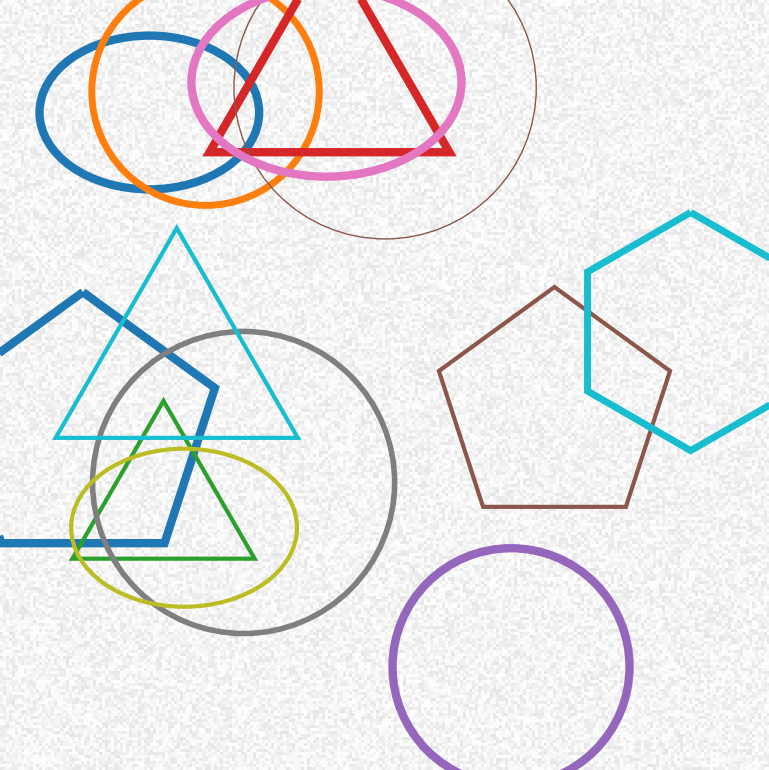[{"shape": "pentagon", "thickness": 3, "radius": 0.9, "center": [0.108, 0.44]}, {"shape": "oval", "thickness": 3, "radius": 0.71, "center": [0.194, 0.854]}, {"shape": "circle", "thickness": 2.5, "radius": 0.74, "center": [0.267, 0.881]}, {"shape": "triangle", "thickness": 1.5, "radius": 0.68, "center": [0.212, 0.343]}, {"shape": "triangle", "thickness": 3, "radius": 0.9, "center": [0.428, 0.892]}, {"shape": "circle", "thickness": 3, "radius": 0.77, "center": [0.664, 0.134]}, {"shape": "pentagon", "thickness": 1.5, "radius": 0.79, "center": [0.72, 0.469]}, {"shape": "circle", "thickness": 0.5, "radius": 0.98, "center": [0.5, 0.886]}, {"shape": "oval", "thickness": 3, "radius": 0.88, "center": [0.424, 0.893]}, {"shape": "circle", "thickness": 2, "radius": 0.98, "center": [0.316, 0.373]}, {"shape": "oval", "thickness": 1.5, "radius": 0.73, "center": [0.239, 0.315]}, {"shape": "triangle", "thickness": 1.5, "radius": 0.91, "center": [0.23, 0.522]}, {"shape": "hexagon", "thickness": 2.5, "radius": 0.77, "center": [0.897, 0.569]}]